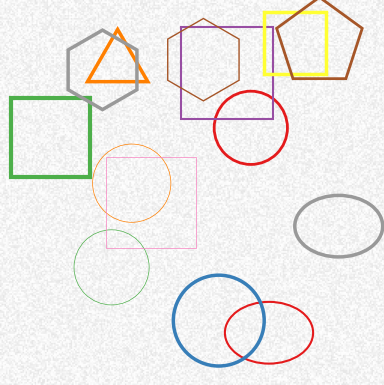[{"shape": "oval", "thickness": 1.5, "radius": 0.57, "center": [0.699, 0.136]}, {"shape": "circle", "thickness": 2, "radius": 0.48, "center": [0.651, 0.668]}, {"shape": "circle", "thickness": 2.5, "radius": 0.59, "center": [0.568, 0.167]}, {"shape": "square", "thickness": 3, "radius": 0.51, "center": [0.13, 0.644]}, {"shape": "circle", "thickness": 0.5, "radius": 0.49, "center": [0.29, 0.306]}, {"shape": "square", "thickness": 1.5, "radius": 0.6, "center": [0.59, 0.811]}, {"shape": "triangle", "thickness": 2.5, "radius": 0.45, "center": [0.306, 0.833]}, {"shape": "circle", "thickness": 0.5, "radius": 0.51, "center": [0.342, 0.524]}, {"shape": "square", "thickness": 2.5, "radius": 0.41, "center": [0.766, 0.888]}, {"shape": "pentagon", "thickness": 2, "radius": 0.58, "center": [0.83, 0.89]}, {"shape": "hexagon", "thickness": 1, "radius": 0.53, "center": [0.528, 0.845]}, {"shape": "square", "thickness": 0.5, "radius": 0.59, "center": [0.392, 0.475]}, {"shape": "oval", "thickness": 2.5, "radius": 0.57, "center": [0.88, 0.413]}, {"shape": "hexagon", "thickness": 2.5, "radius": 0.52, "center": [0.266, 0.819]}]